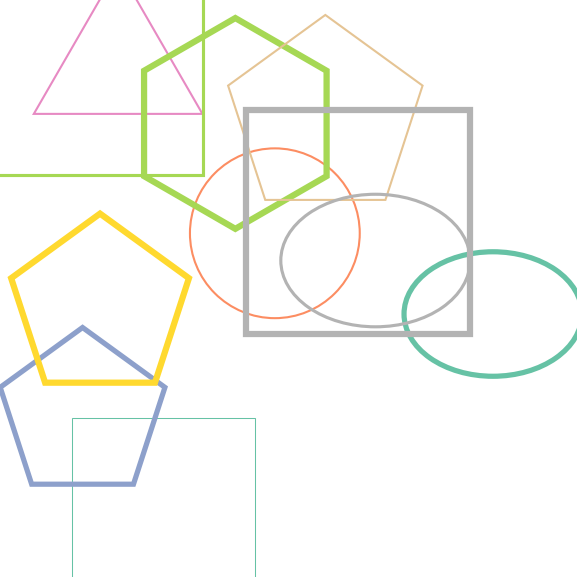[{"shape": "square", "thickness": 0.5, "radius": 0.79, "center": [0.283, 0.117]}, {"shape": "oval", "thickness": 2.5, "radius": 0.77, "center": [0.854, 0.455]}, {"shape": "circle", "thickness": 1, "radius": 0.74, "center": [0.476, 0.595]}, {"shape": "pentagon", "thickness": 2.5, "radius": 0.75, "center": [0.143, 0.282]}, {"shape": "triangle", "thickness": 1, "radius": 0.84, "center": [0.205, 0.886]}, {"shape": "hexagon", "thickness": 3, "radius": 0.91, "center": [0.408, 0.785]}, {"shape": "square", "thickness": 1.5, "radius": 0.98, "center": [0.156, 0.892]}, {"shape": "pentagon", "thickness": 3, "radius": 0.81, "center": [0.173, 0.467]}, {"shape": "pentagon", "thickness": 1, "radius": 0.89, "center": [0.563, 0.796]}, {"shape": "square", "thickness": 3, "radius": 0.97, "center": [0.62, 0.615]}, {"shape": "oval", "thickness": 1.5, "radius": 0.82, "center": [0.65, 0.548]}]